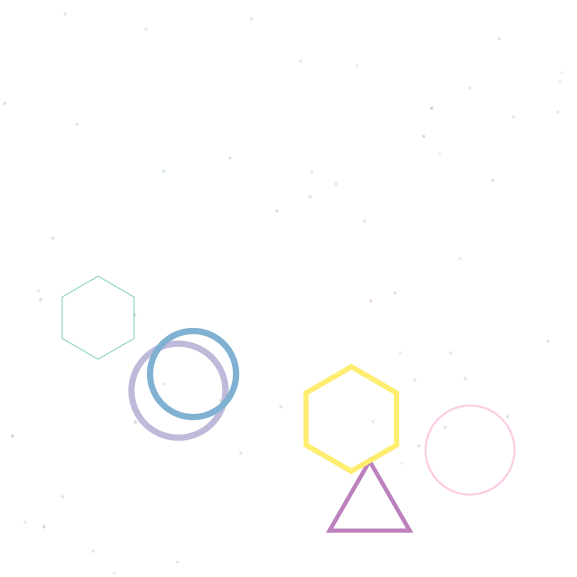[{"shape": "hexagon", "thickness": 0.5, "radius": 0.36, "center": [0.17, 0.449]}, {"shape": "circle", "thickness": 3, "radius": 0.41, "center": [0.309, 0.323]}, {"shape": "circle", "thickness": 3, "radius": 0.37, "center": [0.334, 0.351]}, {"shape": "circle", "thickness": 1, "radius": 0.39, "center": [0.814, 0.22]}, {"shape": "triangle", "thickness": 2, "radius": 0.4, "center": [0.64, 0.12]}, {"shape": "hexagon", "thickness": 2.5, "radius": 0.45, "center": [0.608, 0.274]}]